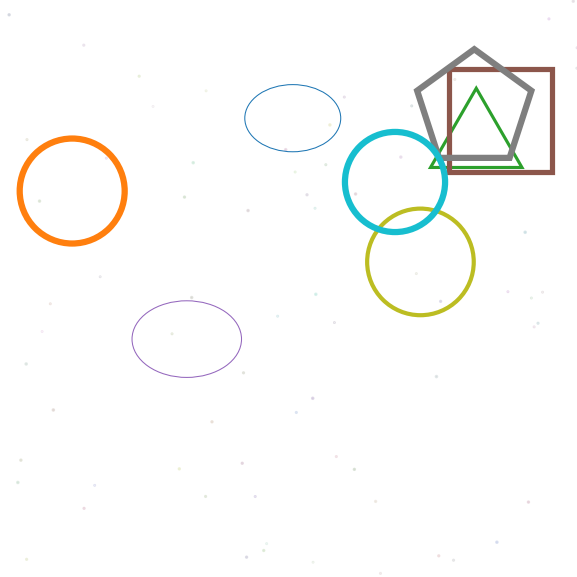[{"shape": "oval", "thickness": 0.5, "radius": 0.42, "center": [0.507, 0.794]}, {"shape": "circle", "thickness": 3, "radius": 0.45, "center": [0.125, 0.668]}, {"shape": "triangle", "thickness": 1.5, "radius": 0.46, "center": [0.825, 0.755]}, {"shape": "oval", "thickness": 0.5, "radius": 0.47, "center": [0.323, 0.412]}, {"shape": "square", "thickness": 2.5, "radius": 0.45, "center": [0.867, 0.791]}, {"shape": "pentagon", "thickness": 3, "radius": 0.52, "center": [0.821, 0.81]}, {"shape": "circle", "thickness": 2, "radius": 0.46, "center": [0.728, 0.546]}, {"shape": "circle", "thickness": 3, "radius": 0.43, "center": [0.684, 0.684]}]